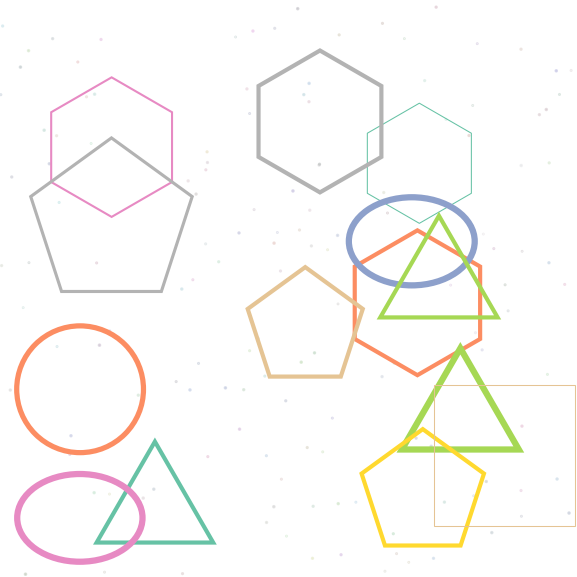[{"shape": "triangle", "thickness": 2, "radius": 0.58, "center": [0.268, 0.118]}, {"shape": "hexagon", "thickness": 0.5, "radius": 0.52, "center": [0.726, 0.716]}, {"shape": "circle", "thickness": 2.5, "radius": 0.55, "center": [0.139, 0.325]}, {"shape": "hexagon", "thickness": 2, "radius": 0.63, "center": [0.723, 0.475]}, {"shape": "oval", "thickness": 3, "radius": 0.54, "center": [0.713, 0.581]}, {"shape": "oval", "thickness": 3, "radius": 0.54, "center": [0.138, 0.102]}, {"shape": "hexagon", "thickness": 1, "radius": 0.6, "center": [0.193, 0.744]}, {"shape": "triangle", "thickness": 2, "radius": 0.59, "center": [0.76, 0.508]}, {"shape": "triangle", "thickness": 3, "radius": 0.58, "center": [0.797, 0.279]}, {"shape": "pentagon", "thickness": 2, "radius": 0.56, "center": [0.732, 0.145]}, {"shape": "pentagon", "thickness": 2, "radius": 0.52, "center": [0.529, 0.432]}, {"shape": "square", "thickness": 0.5, "radius": 0.61, "center": [0.874, 0.211]}, {"shape": "pentagon", "thickness": 1.5, "radius": 0.73, "center": [0.193, 0.613]}, {"shape": "hexagon", "thickness": 2, "radius": 0.61, "center": [0.554, 0.789]}]